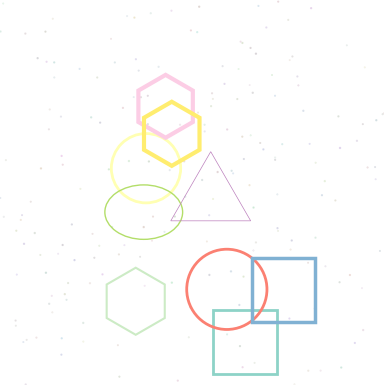[{"shape": "square", "thickness": 2, "radius": 0.42, "center": [0.637, 0.111]}, {"shape": "circle", "thickness": 2, "radius": 0.45, "center": [0.379, 0.563]}, {"shape": "circle", "thickness": 2, "radius": 0.52, "center": [0.589, 0.248]}, {"shape": "square", "thickness": 2.5, "radius": 0.41, "center": [0.736, 0.246]}, {"shape": "oval", "thickness": 1, "radius": 0.51, "center": [0.373, 0.449]}, {"shape": "hexagon", "thickness": 3, "radius": 0.41, "center": [0.43, 0.724]}, {"shape": "triangle", "thickness": 0.5, "radius": 0.6, "center": [0.547, 0.486]}, {"shape": "hexagon", "thickness": 1.5, "radius": 0.44, "center": [0.352, 0.218]}, {"shape": "hexagon", "thickness": 3, "radius": 0.42, "center": [0.446, 0.652]}]